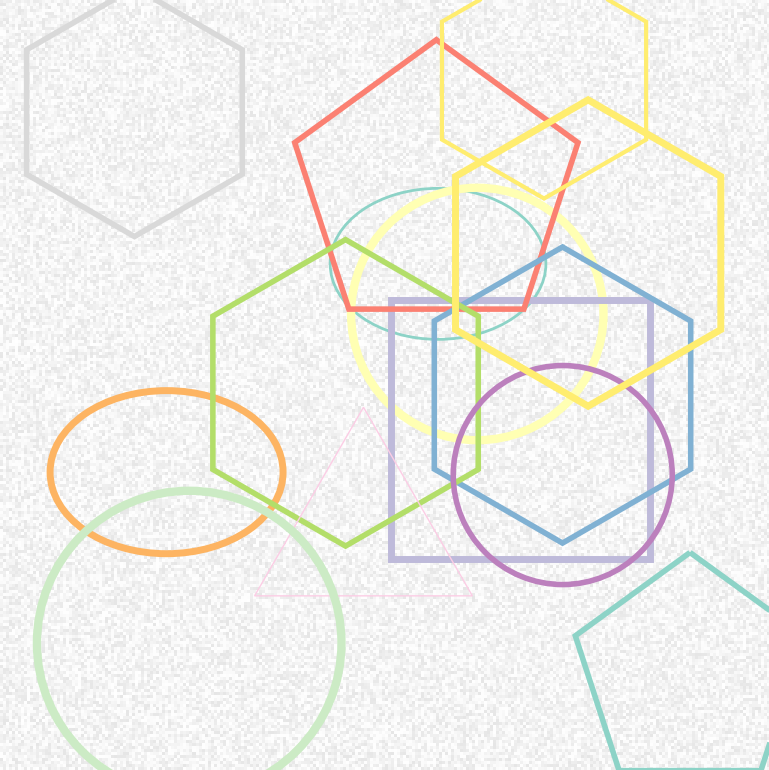[{"shape": "oval", "thickness": 1, "radius": 0.7, "center": [0.569, 0.657]}, {"shape": "pentagon", "thickness": 2, "radius": 0.78, "center": [0.896, 0.126]}, {"shape": "circle", "thickness": 3, "radius": 0.82, "center": [0.62, 0.592]}, {"shape": "square", "thickness": 2.5, "radius": 0.84, "center": [0.676, 0.443]}, {"shape": "pentagon", "thickness": 2, "radius": 0.97, "center": [0.567, 0.755]}, {"shape": "hexagon", "thickness": 2, "radius": 0.96, "center": [0.731, 0.487]}, {"shape": "oval", "thickness": 2.5, "radius": 0.76, "center": [0.216, 0.387]}, {"shape": "hexagon", "thickness": 2, "radius": 0.99, "center": [0.449, 0.49]}, {"shape": "triangle", "thickness": 0.5, "radius": 0.82, "center": [0.472, 0.308]}, {"shape": "hexagon", "thickness": 2, "radius": 0.81, "center": [0.175, 0.855]}, {"shape": "circle", "thickness": 2, "radius": 0.71, "center": [0.731, 0.383]}, {"shape": "circle", "thickness": 3, "radius": 0.99, "center": [0.246, 0.165]}, {"shape": "hexagon", "thickness": 2.5, "radius": 0.99, "center": [0.764, 0.671]}, {"shape": "hexagon", "thickness": 1.5, "radius": 0.77, "center": [0.707, 0.895]}]